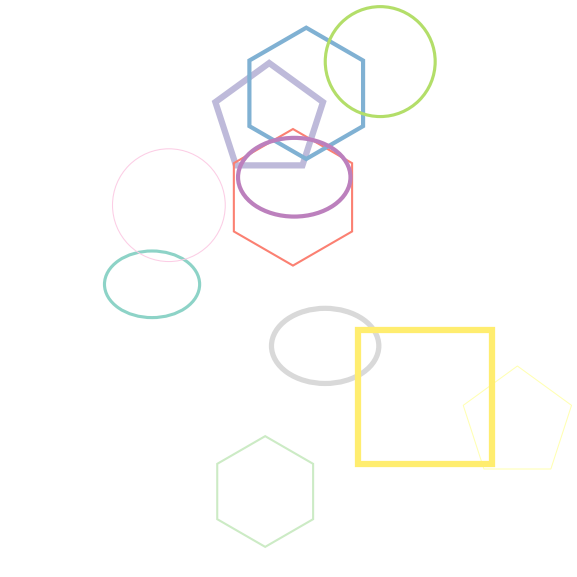[{"shape": "oval", "thickness": 1.5, "radius": 0.41, "center": [0.263, 0.507]}, {"shape": "pentagon", "thickness": 0.5, "radius": 0.49, "center": [0.896, 0.267]}, {"shape": "pentagon", "thickness": 3, "radius": 0.49, "center": [0.466, 0.792]}, {"shape": "hexagon", "thickness": 1, "radius": 0.59, "center": [0.507, 0.657]}, {"shape": "hexagon", "thickness": 2, "radius": 0.57, "center": [0.53, 0.838]}, {"shape": "circle", "thickness": 1.5, "radius": 0.48, "center": [0.658, 0.892]}, {"shape": "circle", "thickness": 0.5, "radius": 0.49, "center": [0.292, 0.644]}, {"shape": "oval", "thickness": 2.5, "radius": 0.46, "center": [0.563, 0.4]}, {"shape": "oval", "thickness": 2, "radius": 0.49, "center": [0.51, 0.692]}, {"shape": "hexagon", "thickness": 1, "radius": 0.48, "center": [0.459, 0.148]}, {"shape": "square", "thickness": 3, "radius": 0.58, "center": [0.736, 0.312]}]